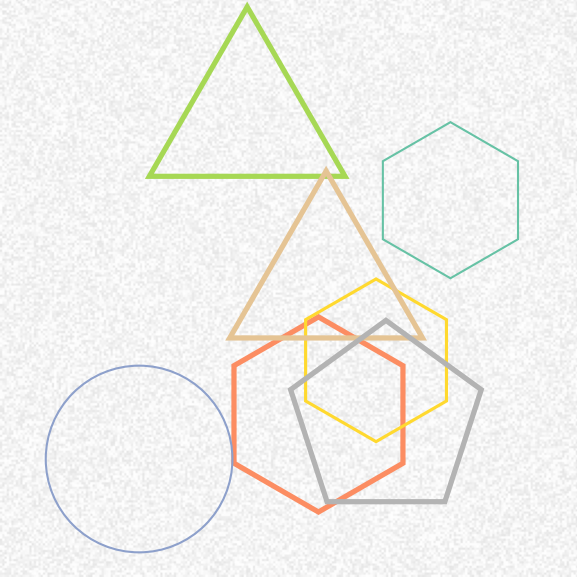[{"shape": "hexagon", "thickness": 1, "radius": 0.68, "center": [0.78, 0.652]}, {"shape": "hexagon", "thickness": 2.5, "radius": 0.84, "center": [0.551, 0.281]}, {"shape": "circle", "thickness": 1, "radius": 0.81, "center": [0.241, 0.204]}, {"shape": "triangle", "thickness": 2.5, "radius": 0.98, "center": [0.428, 0.792]}, {"shape": "hexagon", "thickness": 1.5, "radius": 0.7, "center": [0.651, 0.375]}, {"shape": "triangle", "thickness": 2.5, "radius": 0.96, "center": [0.565, 0.51]}, {"shape": "pentagon", "thickness": 2.5, "radius": 0.87, "center": [0.668, 0.271]}]